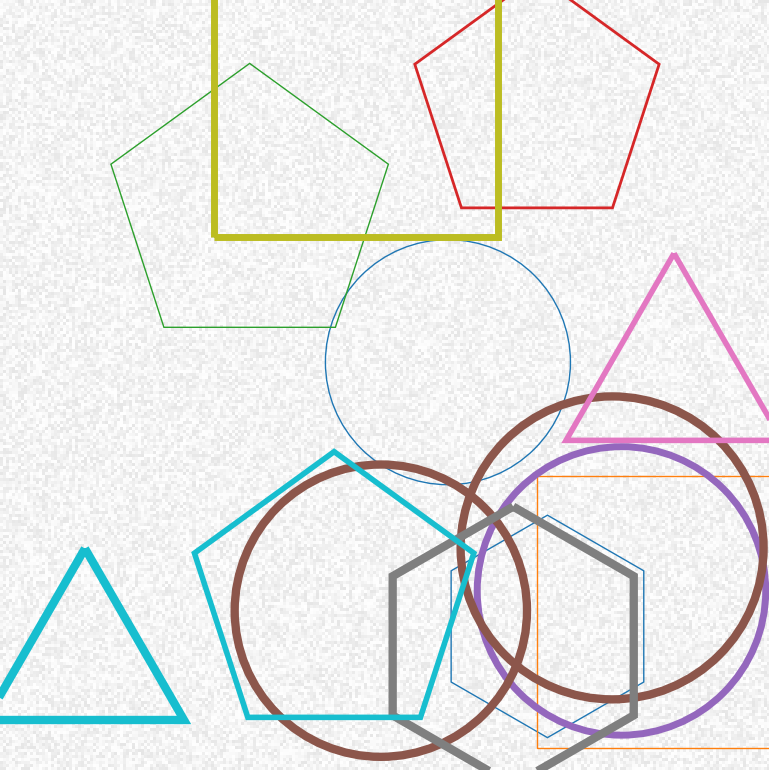[{"shape": "hexagon", "thickness": 0.5, "radius": 0.72, "center": [0.711, 0.186]}, {"shape": "circle", "thickness": 0.5, "radius": 0.8, "center": [0.582, 0.53]}, {"shape": "square", "thickness": 0.5, "radius": 0.88, "center": [0.874, 0.205]}, {"shape": "pentagon", "thickness": 0.5, "radius": 0.95, "center": [0.324, 0.728]}, {"shape": "pentagon", "thickness": 1, "radius": 0.83, "center": [0.697, 0.865]}, {"shape": "circle", "thickness": 2.5, "radius": 0.94, "center": [0.807, 0.233]}, {"shape": "circle", "thickness": 3, "radius": 0.95, "center": [0.495, 0.207]}, {"shape": "circle", "thickness": 3, "radius": 0.98, "center": [0.795, 0.288]}, {"shape": "triangle", "thickness": 2, "radius": 0.81, "center": [0.875, 0.509]}, {"shape": "hexagon", "thickness": 3, "radius": 0.9, "center": [0.666, 0.161]}, {"shape": "square", "thickness": 2.5, "radius": 0.92, "center": [0.462, 0.876]}, {"shape": "pentagon", "thickness": 2, "radius": 0.95, "center": [0.434, 0.223]}, {"shape": "triangle", "thickness": 3, "radius": 0.74, "center": [0.11, 0.139]}]